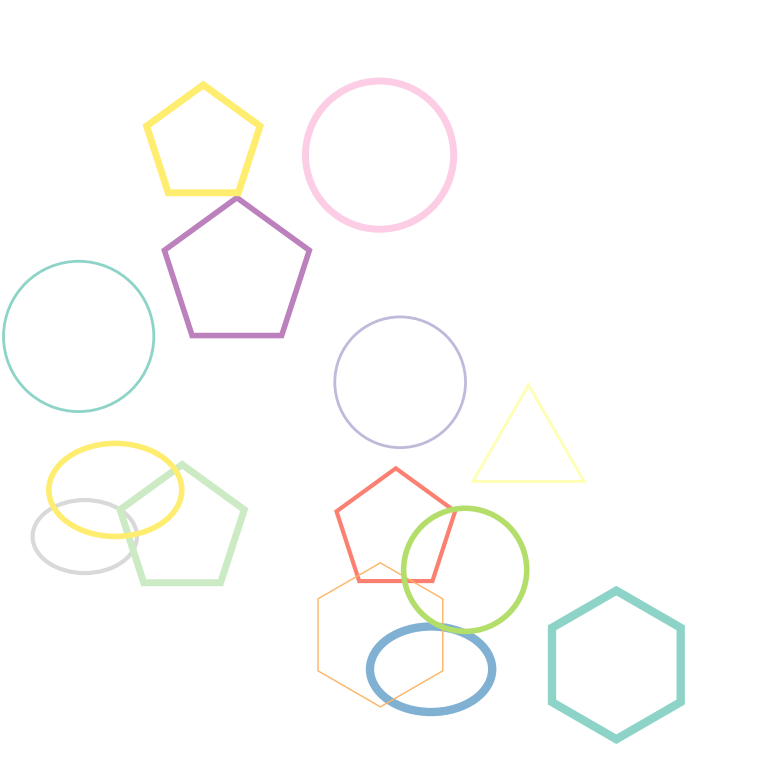[{"shape": "circle", "thickness": 1, "radius": 0.49, "center": [0.102, 0.563]}, {"shape": "hexagon", "thickness": 3, "radius": 0.48, "center": [0.8, 0.136]}, {"shape": "triangle", "thickness": 1, "radius": 0.42, "center": [0.686, 0.416]}, {"shape": "circle", "thickness": 1, "radius": 0.42, "center": [0.52, 0.504]}, {"shape": "pentagon", "thickness": 1.5, "radius": 0.4, "center": [0.514, 0.311]}, {"shape": "oval", "thickness": 3, "radius": 0.4, "center": [0.56, 0.131]}, {"shape": "hexagon", "thickness": 0.5, "radius": 0.47, "center": [0.494, 0.176]}, {"shape": "circle", "thickness": 2, "radius": 0.4, "center": [0.604, 0.26]}, {"shape": "circle", "thickness": 2.5, "radius": 0.48, "center": [0.493, 0.799]}, {"shape": "oval", "thickness": 1.5, "radius": 0.34, "center": [0.11, 0.303]}, {"shape": "pentagon", "thickness": 2, "radius": 0.49, "center": [0.308, 0.644]}, {"shape": "pentagon", "thickness": 2.5, "radius": 0.42, "center": [0.237, 0.312]}, {"shape": "pentagon", "thickness": 2.5, "radius": 0.39, "center": [0.264, 0.812]}, {"shape": "oval", "thickness": 2, "radius": 0.43, "center": [0.15, 0.364]}]